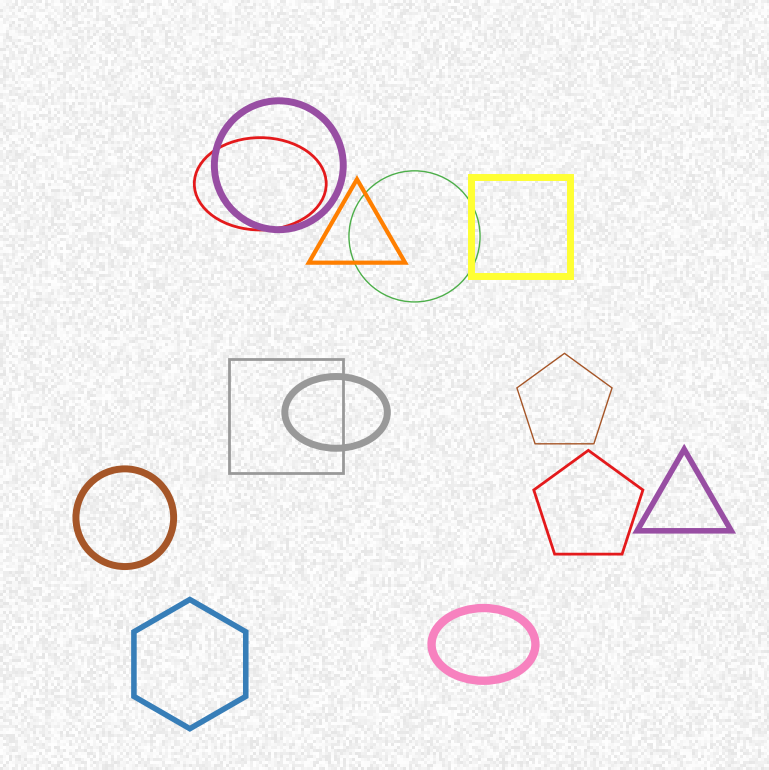[{"shape": "oval", "thickness": 1, "radius": 0.43, "center": [0.338, 0.761]}, {"shape": "pentagon", "thickness": 1, "radius": 0.37, "center": [0.764, 0.341]}, {"shape": "hexagon", "thickness": 2, "radius": 0.42, "center": [0.247, 0.138]}, {"shape": "circle", "thickness": 0.5, "radius": 0.43, "center": [0.538, 0.693]}, {"shape": "triangle", "thickness": 2, "radius": 0.35, "center": [0.889, 0.346]}, {"shape": "circle", "thickness": 2.5, "radius": 0.42, "center": [0.362, 0.785]}, {"shape": "triangle", "thickness": 1.5, "radius": 0.36, "center": [0.464, 0.695]}, {"shape": "square", "thickness": 2.5, "radius": 0.32, "center": [0.676, 0.706]}, {"shape": "circle", "thickness": 2.5, "radius": 0.32, "center": [0.162, 0.328]}, {"shape": "pentagon", "thickness": 0.5, "radius": 0.32, "center": [0.733, 0.476]}, {"shape": "oval", "thickness": 3, "radius": 0.34, "center": [0.628, 0.163]}, {"shape": "square", "thickness": 1, "radius": 0.37, "center": [0.371, 0.459]}, {"shape": "oval", "thickness": 2.5, "radius": 0.33, "center": [0.436, 0.464]}]